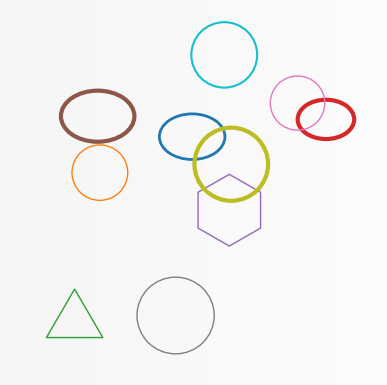[{"shape": "oval", "thickness": 2, "radius": 0.42, "center": [0.496, 0.645]}, {"shape": "circle", "thickness": 1, "radius": 0.36, "center": [0.258, 0.552]}, {"shape": "triangle", "thickness": 1, "radius": 0.42, "center": [0.193, 0.165]}, {"shape": "oval", "thickness": 3, "radius": 0.36, "center": [0.841, 0.69]}, {"shape": "hexagon", "thickness": 1, "radius": 0.47, "center": [0.592, 0.454]}, {"shape": "oval", "thickness": 3, "radius": 0.47, "center": [0.252, 0.698]}, {"shape": "circle", "thickness": 1, "radius": 0.35, "center": [0.768, 0.732]}, {"shape": "circle", "thickness": 1, "radius": 0.5, "center": [0.453, 0.181]}, {"shape": "circle", "thickness": 3, "radius": 0.47, "center": [0.597, 0.573]}, {"shape": "circle", "thickness": 1.5, "radius": 0.42, "center": [0.579, 0.857]}]